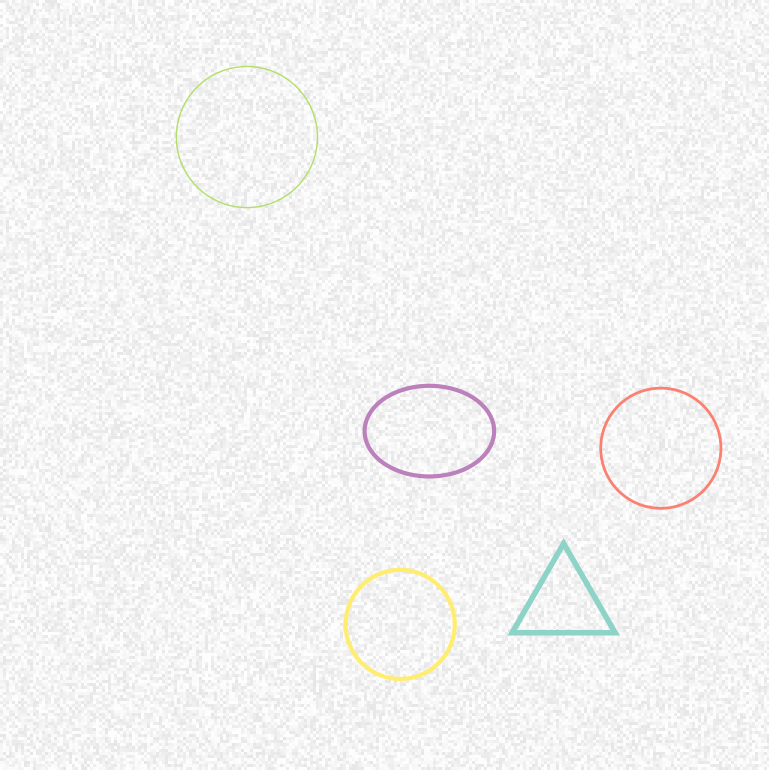[{"shape": "triangle", "thickness": 2, "radius": 0.39, "center": [0.732, 0.217]}, {"shape": "circle", "thickness": 1, "radius": 0.39, "center": [0.858, 0.418]}, {"shape": "circle", "thickness": 0.5, "radius": 0.46, "center": [0.321, 0.822]}, {"shape": "oval", "thickness": 1.5, "radius": 0.42, "center": [0.558, 0.44]}, {"shape": "circle", "thickness": 1.5, "radius": 0.35, "center": [0.52, 0.189]}]